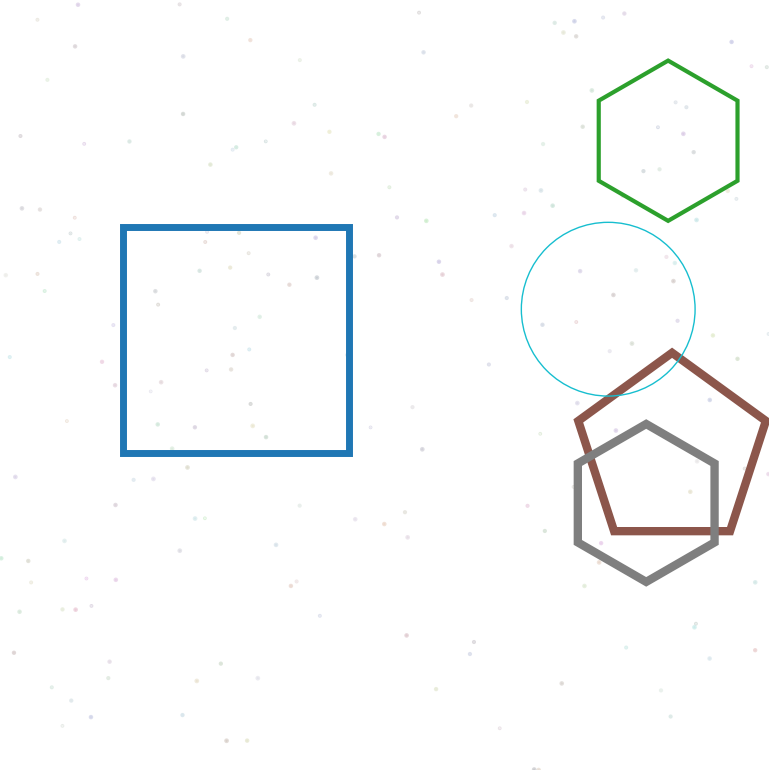[{"shape": "square", "thickness": 2.5, "radius": 0.73, "center": [0.306, 0.558]}, {"shape": "hexagon", "thickness": 1.5, "radius": 0.52, "center": [0.868, 0.817]}, {"shape": "pentagon", "thickness": 3, "radius": 0.64, "center": [0.873, 0.414]}, {"shape": "hexagon", "thickness": 3, "radius": 0.51, "center": [0.839, 0.347]}, {"shape": "circle", "thickness": 0.5, "radius": 0.56, "center": [0.79, 0.598]}]